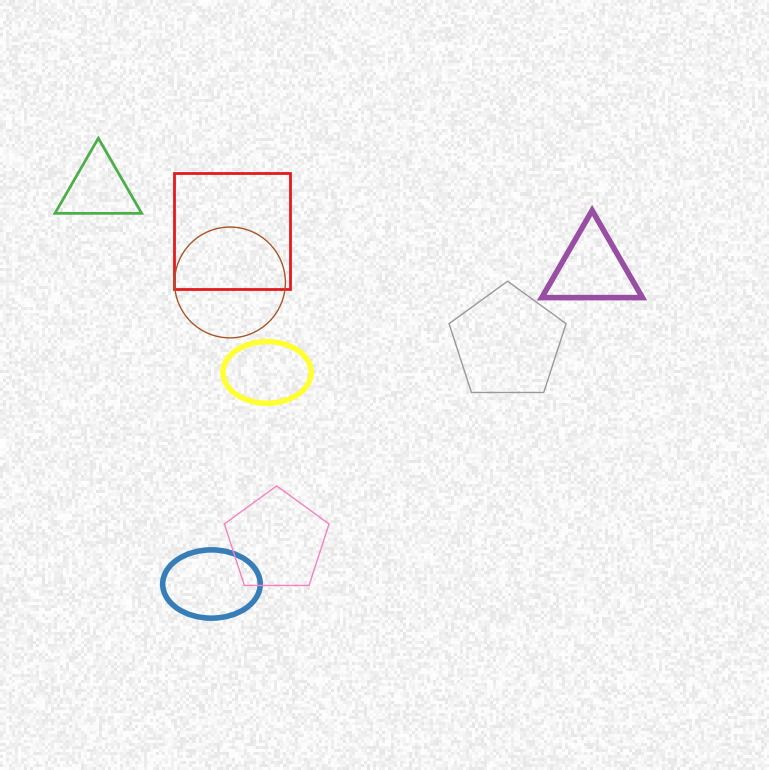[{"shape": "square", "thickness": 1, "radius": 0.38, "center": [0.301, 0.7]}, {"shape": "oval", "thickness": 2, "radius": 0.32, "center": [0.275, 0.242]}, {"shape": "triangle", "thickness": 1, "radius": 0.33, "center": [0.128, 0.755]}, {"shape": "triangle", "thickness": 2, "radius": 0.38, "center": [0.769, 0.651]}, {"shape": "oval", "thickness": 2, "radius": 0.29, "center": [0.347, 0.516]}, {"shape": "circle", "thickness": 0.5, "radius": 0.36, "center": [0.299, 0.633]}, {"shape": "pentagon", "thickness": 0.5, "radius": 0.36, "center": [0.359, 0.297]}, {"shape": "pentagon", "thickness": 0.5, "radius": 0.4, "center": [0.659, 0.555]}]